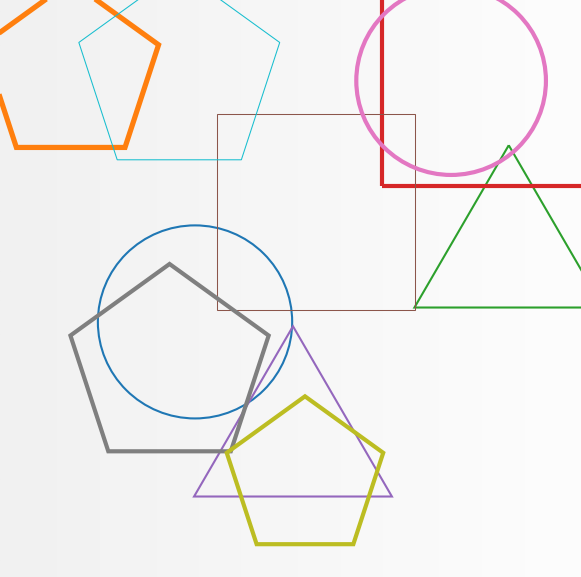[{"shape": "circle", "thickness": 1, "radius": 0.84, "center": [0.336, 0.442]}, {"shape": "pentagon", "thickness": 2.5, "radius": 0.79, "center": [0.122, 0.872]}, {"shape": "triangle", "thickness": 1, "radius": 0.94, "center": [0.875, 0.56]}, {"shape": "square", "thickness": 2, "radius": 0.95, "center": [0.846, 0.867]}, {"shape": "triangle", "thickness": 1, "radius": 0.98, "center": [0.504, 0.238]}, {"shape": "square", "thickness": 0.5, "radius": 0.85, "center": [0.544, 0.632]}, {"shape": "circle", "thickness": 2, "radius": 0.82, "center": [0.776, 0.859]}, {"shape": "pentagon", "thickness": 2, "radius": 0.9, "center": [0.292, 0.363]}, {"shape": "pentagon", "thickness": 2, "radius": 0.71, "center": [0.525, 0.171]}, {"shape": "pentagon", "thickness": 0.5, "radius": 0.91, "center": [0.308, 0.869]}]